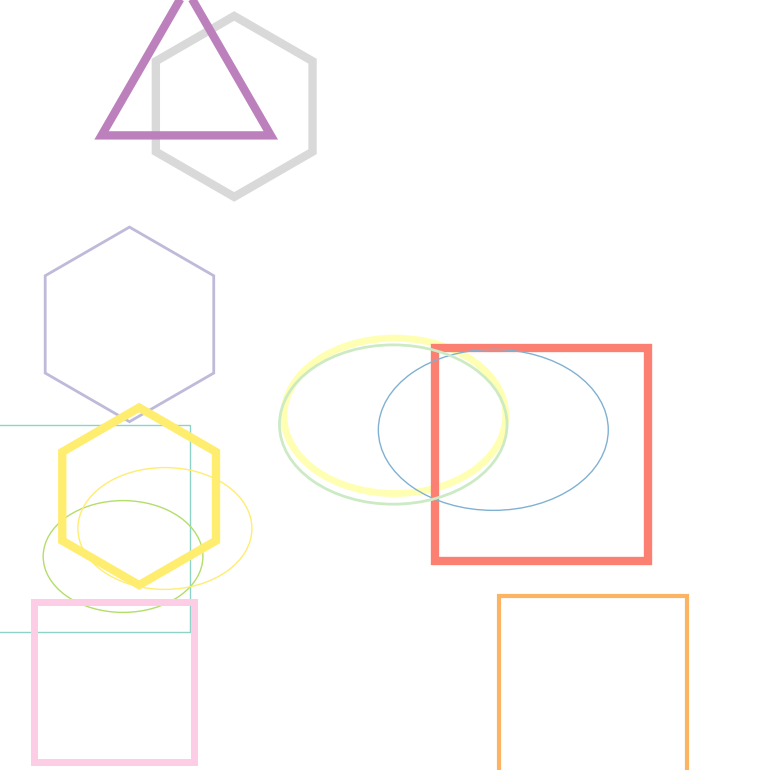[{"shape": "square", "thickness": 0.5, "radius": 0.67, "center": [0.112, 0.314]}, {"shape": "oval", "thickness": 2.5, "radius": 0.72, "center": [0.513, 0.46]}, {"shape": "hexagon", "thickness": 1, "radius": 0.63, "center": [0.168, 0.579]}, {"shape": "square", "thickness": 3, "radius": 0.69, "center": [0.703, 0.41]}, {"shape": "oval", "thickness": 0.5, "radius": 0.75, "center": [0.641, 0.442]}, {"shape": "square", "thickness": 1.5, "radius": 0.61, "center": [0.77, 0.104]}, {"shape": "oval", "thickness": 0.5, "radius": 0.52, "center": [0.16, 0.277]}, {"shape": "square", "thickness": 2.5, "radius": 0.52, "center": [0.148, 0.114]}, {"shape": "hexagon", "thickness": 3, "radius": 0.59, "center": [0.304, 0.862]}, {"shape": "triangle", "thickness": 3, "radius": 0.63, "center": [0.242, 0.888]}, {"shape": "oval", "thickness": 1, "radius": 0.74, "center": [0.511, 0.449]}, {"shape": "oval", "thickness": 0.5, "radius": 0.57, "center": [0.214, 0.314]}, {"shape": "hexagon", "thickness": 3, "radius": 0.58, "center": [0.181, 0.355]}]